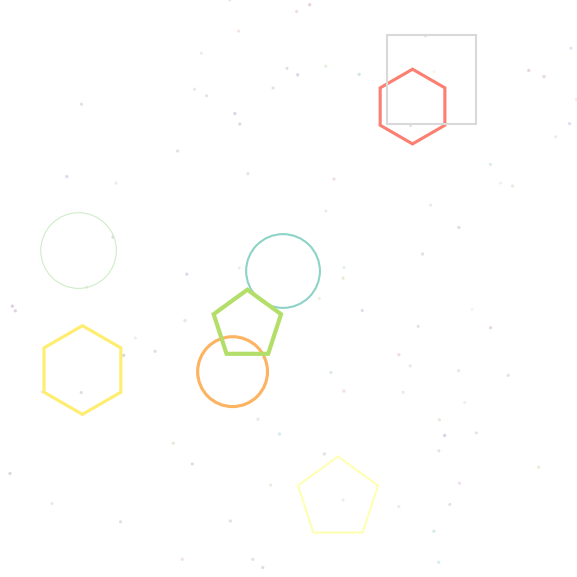[{"shape": "circle", "thickness": 1, "radius": 0.32, "center": [0.49, 0.53]}, {"shape": "pentagon", "thickness": 1, "radius": 0.36, "center": [0.585, 0.136]}, {"shape": "hexagon", "thickness": 1.5, "radius": 0.32, "center": [0.714, 0.815]}, {"shape": "circle", "thickness": 1.5, "radius": 0.3, "center": [0.403, 0.356]}, {"shape": "pentagon", "thickness": 2, "radius": 0.31, "center": [0.428, 0.436]}, {"shape": "square", "thickness": 1, "radius": 0.39, "center": [0.747, 0.861]}, {"shape": "circle", "thickness": 0.5, "radius": 0.33, "center": [0.136, 0.565]}, {"shape": "hexagon", "thickness": 1.5, "radius": 0.38, "center": [0.143, 0.358]}]